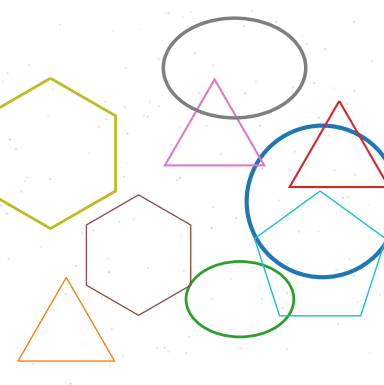[{"shape": "circle", "thickness": 3, "radius": 0.98, "center": [0.838, 0.477]}, {"shape": "triangle", "thickness": 1, "radius": 0.72, "center": [0.172, 0.135]}, {"shape": "oval", "thickness": 2, "radius": 0.7, "center": [0.623, 0.223]}, {"shape": "triangle", "thickness": 1.5, "radius": 0.75, "center": [0.881, 0.589]}, {"shape": "hexagon", "thickness": 1, "radius": 0.78, "center": [0.36, 0.337]}, {"shape": "triangle", "thickness": 1.5, "radius": 0.74, "center": [0.557, 0.645]}, {"shape": "oval", "thickness": 2.5, "radius": 0.92, "center": [0.609, 0.823]}, {"shape": "hexagon", "thickness": 2, "radius": 0.98, "center": [0.131, 0.602]}, {"shape": "pentagon", "thickness": 1, "radius": 0.9, "center": [0.832, 0.325]}]